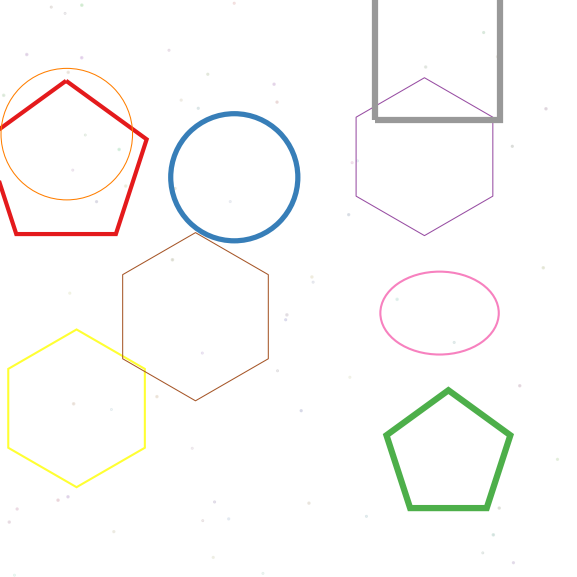[{"shape": "pentagon", "thickness": 2, "radius": 0.73, "center": [0.114, 0.713]}, {"shape": "circle", "thickness": 2.5, "radius": 0.55, "center": [0.406, 0.692]}, {"shape": "pentagon", "thickness": 3, "radius": 0.56, "center": [0.776, 0.211]}, {"shape": "hexagon", "thickness": 0.5, "radius": 0.68, "center": [0.735, 0.728]}, {"shape": "circle", "thickness": 0.5, "radius": 0.57, "center": [0.116, 0.767]}, {"shape": "hexagon", "thickness": 1, "radius": 0.68, "center": [0.133, 0.292]}, {"shape": "hexagon", "thickness": 0.5, "radius": 0.73, "center": [0.339, 0.451]}, {"shape": "oval", "thickness": 1, "radius": 0.51, "center": [0.761, 0.457]}, {"shape": "square", "thickness": 3, "radius": 0.54, "center": [0.758, 0.899]}]